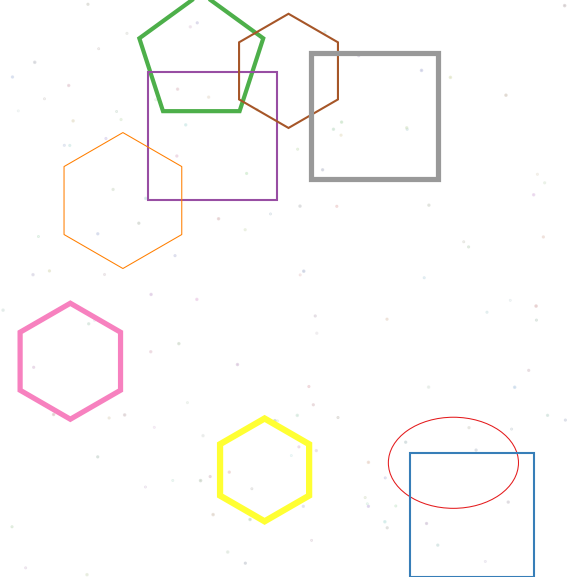[{"shape": "oval", "thickness": 0.5, "radius": 0.56, "center": [0.785, 0.198]}, {"shape": "square", "thickness": 1, "radius": 0.54, "center": [0.817, 0.107]}, {"shape": "pentagon", "thickness": 2, "radius": 0.56, "center": [0.349, 0.898]}, {"shape": "square", "thickness": 1, "radius": 0.56, "center": [0.368, 0.764]}, {"shape": "hexagon", "thickness": 0.5, "radius": 0.59, "center": [0.213, 0.652]}, {"shape": "hexagon", "thickness": 3, "radius": 0.45, "center": [0.458, 0.185]}, {"shape": "hexagon", "thickness": 1, "radius": 0.49, "center": [0.5, 0.876]}, {"shape": "hexagon", "thickness": 2.5, "radius": 0.5, "center": [0.122, 0.374]}, {"shape": "square", "thickness": 2.5, "radius": 0.55, "center": [0.649, 0.798]}]